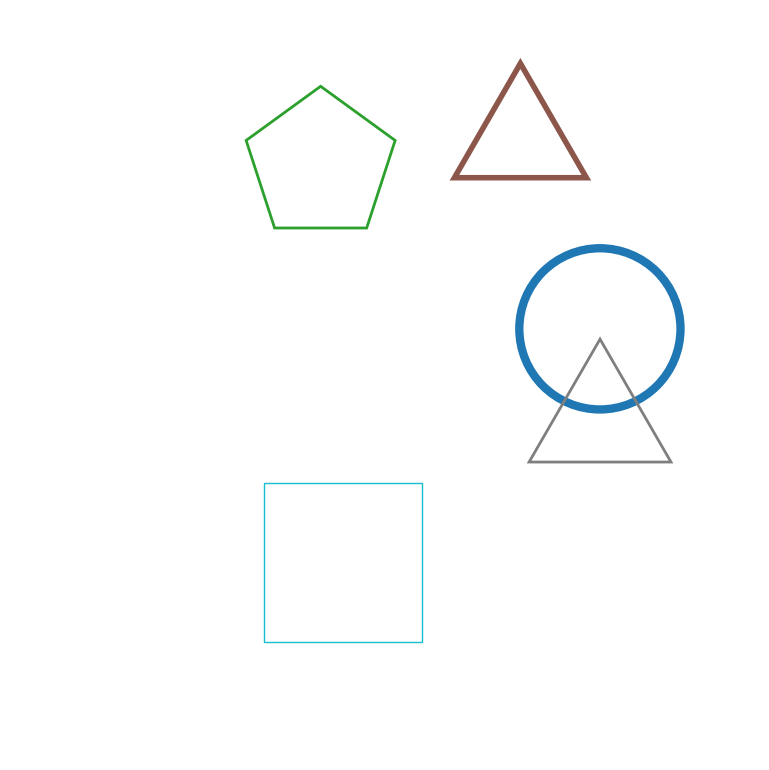[{"shape": "circle", "thickness": 3, "radius": 0.52, "center": [0.779, 0.573]}, {"shape": "pentagon", "thickness": 1, "radius": 0.51, "center": [0.416, 0.786]}, {"shape": "triangle", "thickness": 2, "radius": 0.49, "center": [0.676, 0.819]}, {"shape": "triangle", "thickness": 1, "radius": 0.53, "center": [0.779, 0.453]}, {"shape": "square", "thickness": 0.5, "radius": 0.51, "center": [0.446, 0.27]}]